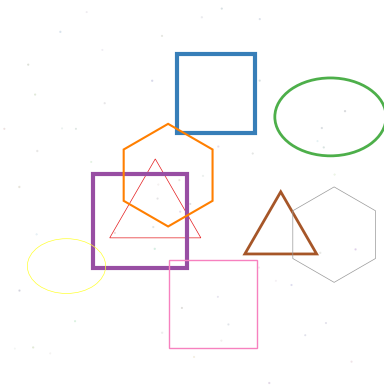[{"shape": "triangle", "thickness": 0.5, "radius": 0.68, "center": [0.403, 0.451]}, {"shape": "square", "thickness": 3, "radius": 0.51, "center": [0.561, 0.757]}, {"shape": "oval", "thickness": 2, "radius": 0.72, "center": [0.858, 0.696]}, {"shape": "square", "thickness": 3, "radius": 0.61, "center": [0.365, 0.426]}, {"shape": "hexagon", "thickness": 1.5, "radius": 0.67, "center": [0.437, 0.545]}, {"shape": "oval", "thickness": 0.5, "radius": 0.51, "center": [0.173, 0.309]}, {"shape": "triangle", "thickness": 2, "radius": 0.54, "center": [0.729, 0.394]}, {"shape": "square", "thickness": 1, "radius": 0.57, "center": [0.554, 0.21]}, {"shape": "hexagon", "thickness": 0.5, "radius": 0.62, "center": [0.868, 0.391]}]